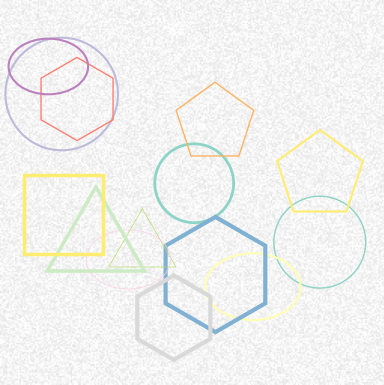[{"shape": "circle", "thickness": 1, "radius": 0.6, "center": [0.831, 0.371]}, {"shape": "circle", "thickness": 2, "radius": 0.51, "center": [0.504, 0.524]}, {"shape": "oval", "thickness": 1.5, "radius": 0.62, "center": [0.657, 0.255]}, {"shape": "circle", "thickness": 1.5, "radius": 0.73, "center": [0.16, 0.756]}, {"shape": "hexagon", "thickness": 1, "radius": 0.54, "center": [0.2, 0.743]}, {"shape": "hexagon", "thickness": 3, "radius": 0.75, "center": [0.56, 0.287]}, {"shape": "pentagon", "thickness": 1, "radius": 0.53, "center": [0.558, 0.681]}, {"shape": "triangle", "thickness": 0.5, "radius": 0.5, "center": [0.37, 0.357]}, {"shape": "oval", "thickness": 0.5, "radius": 0.55, "center": [0.333, 0.326]}, {"shape": "hexagon", "thickness": 3, "radius": 0.55, "center": [0.451, 0.175]}, {"shape": "oval", "thickness": 1.5, "radius": 0.52, "center": [0.126, 0.827]}, {"shape": "triangle", "thickness": 2.5, "radius": 0.73, "center": [0.249, 0.369]}, {"shape": "square", "thickness": 2.5, "radius": 0.51, "center": [0.166, 0.442]}, {"shape": "pentagon", "thickness": 1.5, "radius": 0.59, "center": [0.831, 0.545]}]